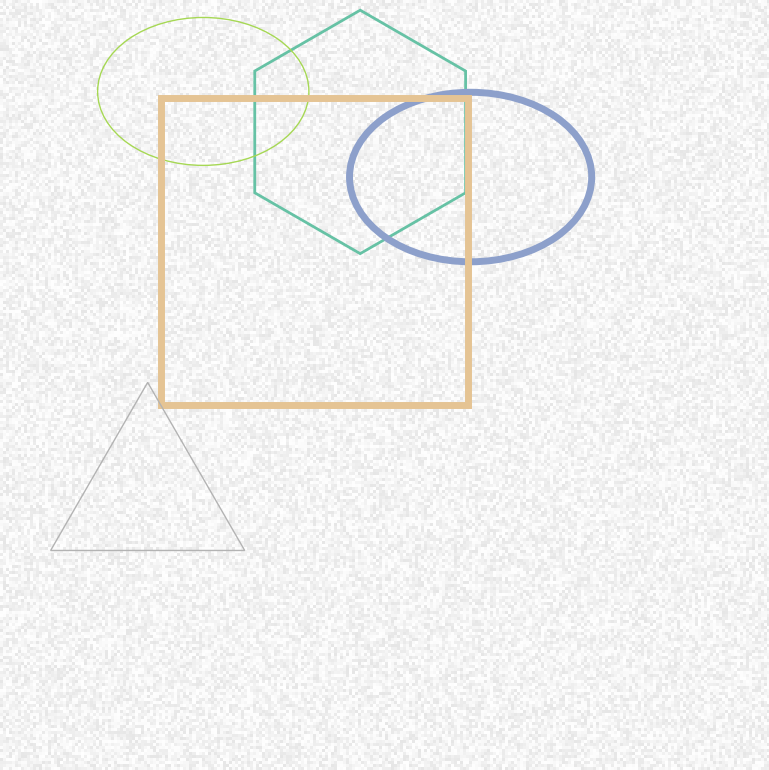[{"shape": "hexagon", "thickness": 1, "radius": 0.79, "center": [0.468, 0.829]}, {"shape": "oval", "thickness": 2.5, "radius": 0.79, "center": [0.611, 0.77]}, {"shape": "oval", "thickness": 0.5, "radius": 0.69, "center": [0.264, 0.881]}, {"shape": "square", "thickness": 2.5, "radius": 1.0, "center": [0.409, 0.673]}, {"shape": "triangle", "thickness": 0.5, "radius": 0.73, "center": [0.192, 0.358]}]